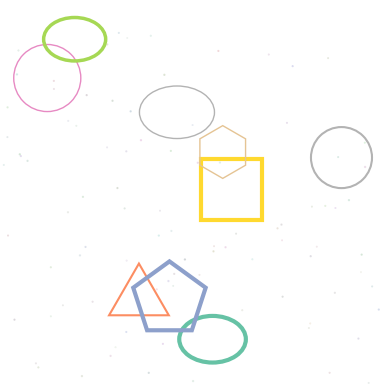[{"shape": "oval", "thickness": 3, "radius": 0.43, "center": [0.552, 0.119]}, {"shape": "triangle", "thickness": 1.5, "radius": 0.45, "center": [0.361, 0.226]}, {"shape": "pentagon", "thickness": 3, "radius": 0.49, "center": [0.44, 0.222]}, {"shape": "circle", "thickness": 1, "radius": 0.44, "center": [0.123, 0.797]}, {"shape": "oval", "thickness": 2.5, "radius": 0.4, "center": [0.194, 0.898]}, {"shape": "square", "thickness": 3, "radius": 0.39, "center": [0.601, 0.507]}, {"shape": "hexagon", "thickness": 1, "radius": 0.34, "center": [0.579, 0.605]}, {"shape": "oval", "thickness": 1, "radius": 0.49, "center": [0.46, 0.708]}, {"shape": "circle", "thickness": 1.5, "radius": 0.4, "center": [0.887, 0.591]}]